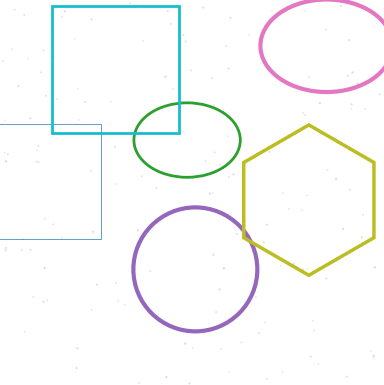[{"shape": "square", "thickness": 0.5, "radius": 0.75, "center": [0.114, 0.528]}, {"shape": "oval", "thickness": 2, "radius": 0.69, "center": [0.486, 0.636]}, {"shape": "circle", "thickness": 3, "radius": 0.8, "center": [0.507, 0.3]}, {"shape": "oval", "thickness": 3, "radius": 0.86, "center": [0.848, 0.881]}, {"shape": "hexagon", "thickness": 2.5, "radius": 0.98, "center": [0.802, 0.48]}, {"shape": "square", "thickness": 2, "radius": 0.83, "center": [0.301, 0.819]}]